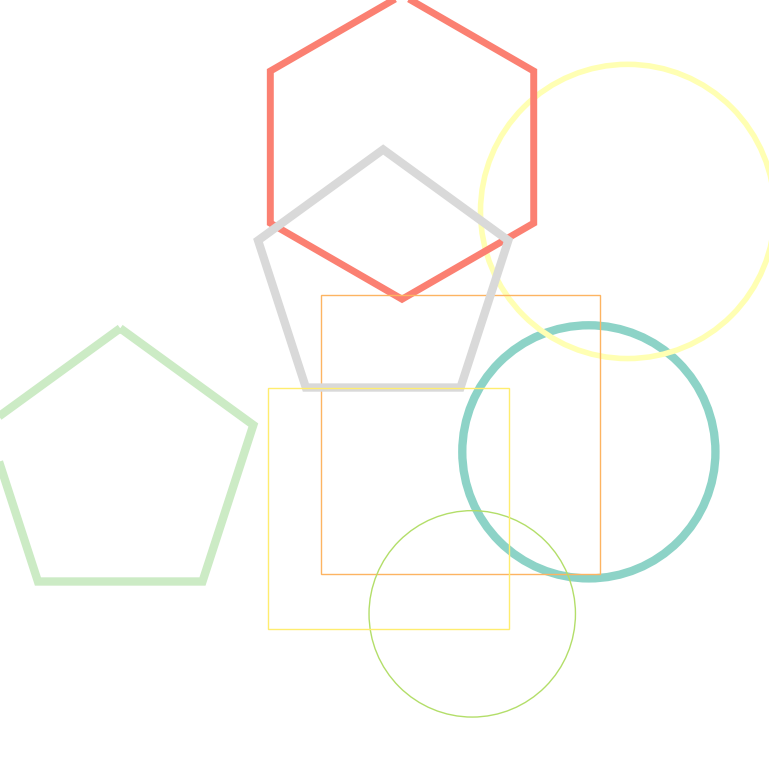[{"shape": "circle", "thickness": 3, "radius": 0.82, "center": [0.765, 0.413]}, {"shape": "circle", "thickness": 2, "radius": 0.96, "center": [0.815, 0.725]}, {"shape": "hexagon", "thickness": 2.5, "radius": 0.99, "center": [0.522, 0.809]}, {"shape": "square", "thickness": 0.5, "radius": 0.91, "center": [0.598, 0.436]}, {"shape": "circle", "thickness": 0.5, "radius": 0.67, "center": [0.613, 0.203]}, {"shape": "pentagon", "thickness": 3, "radius": 0.85, "center": [0.498, 0.635]}, {"shape": "pentagon", "thickness": 3, "radius": 0.91, "center": [0.156, 0.392]}, {"shape": "square", "thickness": 0.5, "radius": 0.78, "center": [0.504, 0.339]}]